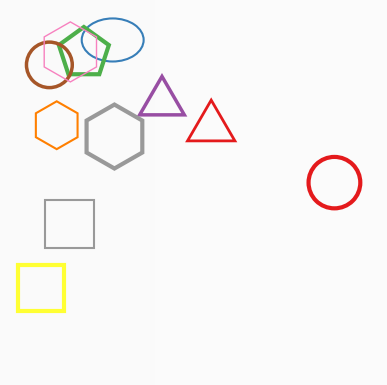[{"shape": "circle", "thickness": 3, "radius": 0.33, "center": [0.863, 0.526]}, {"shape": "triangle", "thickness": 2, "radius": 0.35, "center": [0.545, 0.669]}, {"shape": "oval", "thickness": 1.5, "radius": 0.4, "center": [0.291, 0.896]}, {"shape": "pentagon", "thickness": 3, "radius": 0.34, "center": [0.216, 0.862]}, {"shape": "triangle", "thickness": 2.5, "radius": 0.33, "center": [0.418, 0.735]}, {"shape": "hexagon", "thickness": 1.5, "radius": 0.31, "center": [0.146, 0.675]}, {"shape": "square", "thickness": 3, "radius": 0.3, "center": [0.105, 0.252]}, {"shape": "circle", "thickness": 2.5, "radius": 0.3, "center": [0.127, 0.832]}, {"shape": "hexagon", "thickness": 1, "radius": 0.39, "center": [0.182, 0.865]}, {"shape": "hexagon", "thickness": 3, "radius": 0.42, "center": [0.295, 0.645]}, {"shape": "square", "thickness": 1.5, "radius": 0.31, "center": [0.179, 0.418]}]